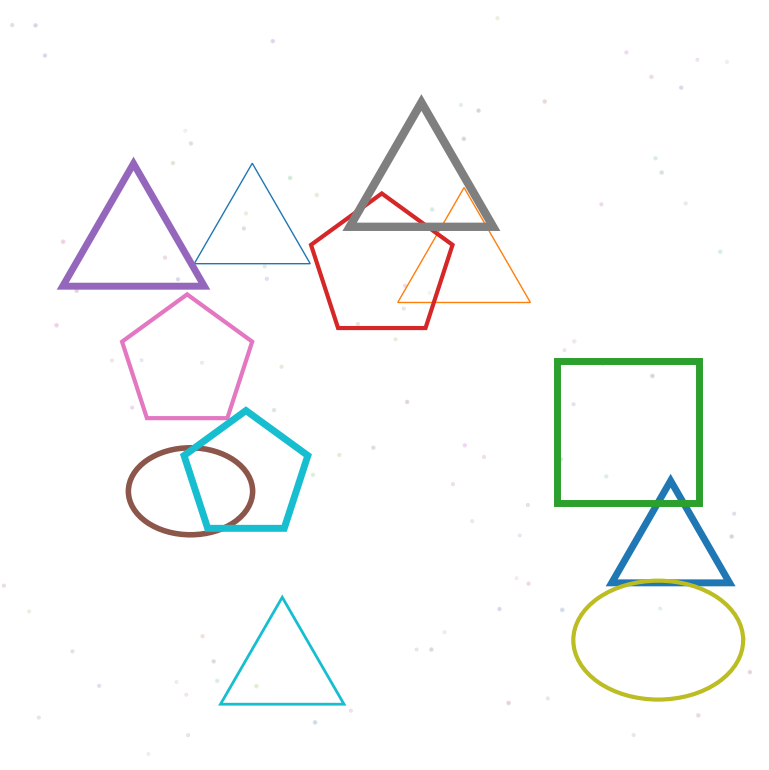[{"shape": "triangle", "thickness": 0.5, "radius": 0.43, "center": [0.328, 0.701]}, {"shape": "triangle", "thickness": 2.5, "radius": 0.44, "center": [0.871, 0.287]}, {"shape": "triangle", "thickness": 0.5, "radius": 0.5, "center": [0.603, 0.657]}, {"shape": "square", "thickness": 2.5, "radius": 0.46, "center": [0.816, 0.439]}, {"shape": "pentagon", "thickness": 1.5, "radius": 0.48, "center": [0.496, 0.652]}, {"shape": "triangle", "thickness": 2.5, "radius": 0.53, "center": [0.173, 0.681]}, {"shape": "oval", "thickness": 2, "radius": 0.4, "center": [0.247, 0.362]}, {"shape": "pentagon", "thickness": 1.5, "radius": 0.44, "center": [0.243, 0.529]}, {"shape": "triangle", "thickness": 3, "radius": 0.54, "center": [0.547, 0.759]}, {"shape": "oval", "thickness": 1.5, "radius": 0.55, "center": [0.855, 0.169]}, {"shape": "pentagon", "thickness": 2.5, "radius": 0.42, "center": [0.319, 0.382]}, {"shape": "triangle", "thickness": 1, "radius": 0.46, "center": [0.367, 0.132]}]